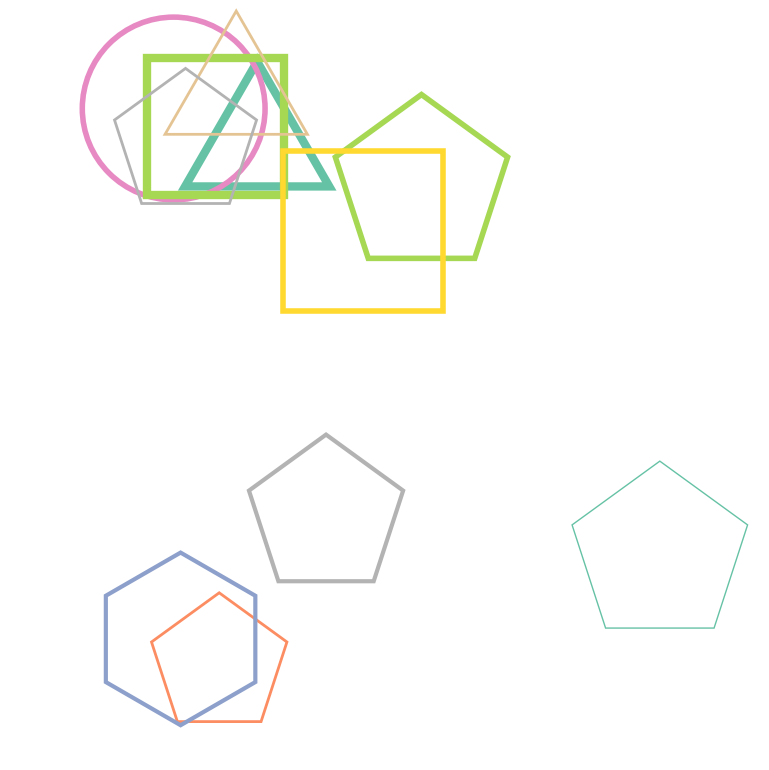[{"shape": "triangle", "thickness": 3, "radius": 0.54, "center": [0.334, 0.812]}, {"shape": "pentagon", "thickness": 0.5, "radius": 0.6, "center": [0.857, 0.281]}, {"shape": "pentagon", "thickness": 1, "radius": 0.46, "center": [0.285, 0.138]}, {"shape": "hexagon", "thickness": 1.5, "radius": 0.56, "center": [0.235, 0.17]}, {"shape": "circle", "thickness": 2, "radius": 0.59, "center": [0.226, 0.859]}, {"shape": "square", "thickness": 3, "radius": 0.45, "center": [0.28, 0.836]}, {"shape": "pentagon", "thickness": 2, "radius": 0.59, "center": [0.547, 0.76]}, {"shape": "square", "thickness": 2, "radius": 0.52, "center": [0.471, 0.7]}, {"shape": "triangle", "thickness": 1, "radius": 0.53, "center": [0.307, 0.879]}, {"shape": "pentagon", "thickness": 1, "radius": 0.48, "center": [0.241, 0.814]}, {"shape": "pentagon", "thickness": 1.5, "radius": 0.53, "center": [0.423, 0.33]}]